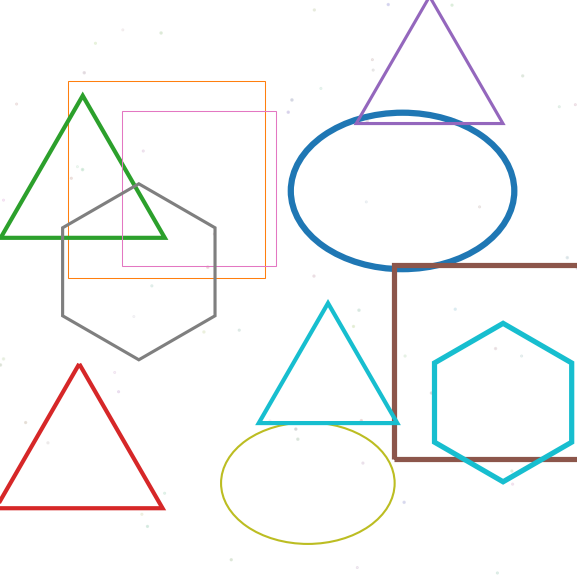[{"shape": "oval", "thickness": 3, "radius": 0.97, "center": [0.697, 0.669]}, {"shape": "square", "thickness": 0.5, "radius": 0.85, "center": [0.288, 0.688]}, {"shape": "triangle", "thickness": 2, "radius": 0.82, "center": [0.143, 0.669]}, {"shape": "triangle", "thickness": 2, "radius": 0.83, "center": [0.137, 0.202]}, {"shape": "triangle", "thickness": 1.5, "radius": 0.73, "center": [0.744, 0.859]}, {"shape": "square", "thickness": 2.5, "radius": 0.84, "center": [0.851, 0.372]}, {"shape": "square", "thickness": 0.5, "radius": 0.67, "center": [0.345, 0.672]}, {"shape": "hexagon", "thickness": 1.5, "radius": 0.76, "center": [0.24, 0.529]}, {"shape": "oval", "thickness": 1, "radius": 0.75, "center": [0.533, 0.162]}, {"shape": "hexagon", "thickness": 2.5, "radius": 0.69, "center": [0.871, 0.302]}, {"shape": "triangle", "thickness": 2, "radius": 0.69, "center": [0.568, 0.336]}]